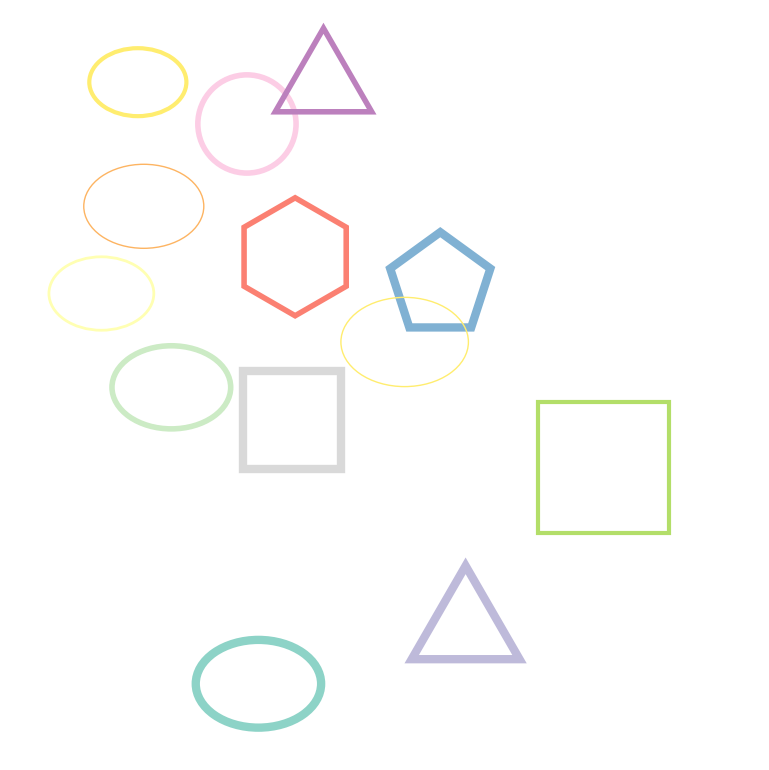[{"shape": "oval", "thickness": 3, "radius": 0.41, "center": [0.336, 0.112]}, {"shape": "oval", "thickness": 1, "radius": 0.34, "center": [0.132, 0.619]}, {"shape": "triangle", "thickness": 3, "radius": 0.4, "center": [0.605, 0.184]}, {"shape": "hexagon", "thickness": 2, "radius": 0.38, "center": [0.383, 0.667]}, {"shape": "pentagon", "thickness": 3, "radius": 0.34, "center": [0.572, 0.63]}, {"shape": "oval", "thickness": 0.5, "radius": 0.39, "center": [0.187, 0.732]}, {"shape": "square", "thickness": 1.5, "radius": 0.42, "center": [0.784, 0.392]}, {"shape": "circle", "thickness": 2, "radius": 0.32, "center": [0.321, 0.839]}, {"shape": "square", "thickness": 3, "radius": 0.32, "center": [0.379, 0.454]}, {"shape": "triangle", "thickness": 2, "radius": 0.36, "center": [0.42, 0.891]}, {"shape": "oval", "thickness": 2, "radius": 0.39, "center": [0.223, 0.497]}, {"shape": "oval", "thickness": 0.5, "radius": 0.41, "center": [0.526, 0.556]}, {"shape": "oval", "thickness": 1.5, "radius": 0.32, "center": [0.179, 0.893]}]